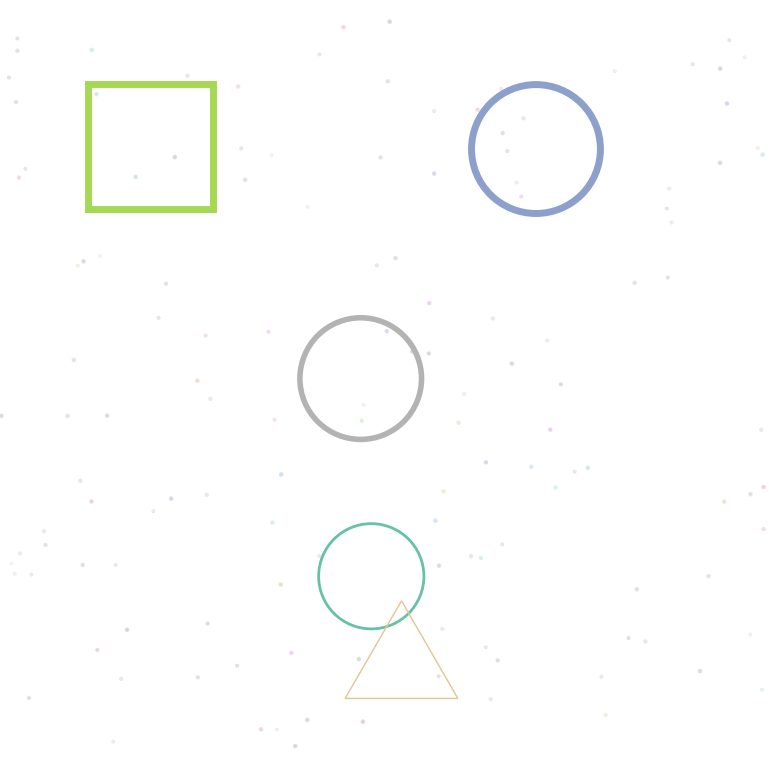[{"shape": "circle", "thickness": 1, "radius": 0.34, "center": [0.482, 0.252]}, {"shape": "circle", "thickness": 2.5, "radius": 0.42, "center": [0.696, 0.806]}, {"shape": "square", "thickness": 2.5, "radius": 0.41, "center": [0.196, 0.81]}, {"shape": "triangle", "thickness": 0.5, "radius": 0.42, "center": [0.521, 0.135]}, {"shape": "circle", "thickness": 2, "radius": 0.39, "center": [0.468, 0.508]}]